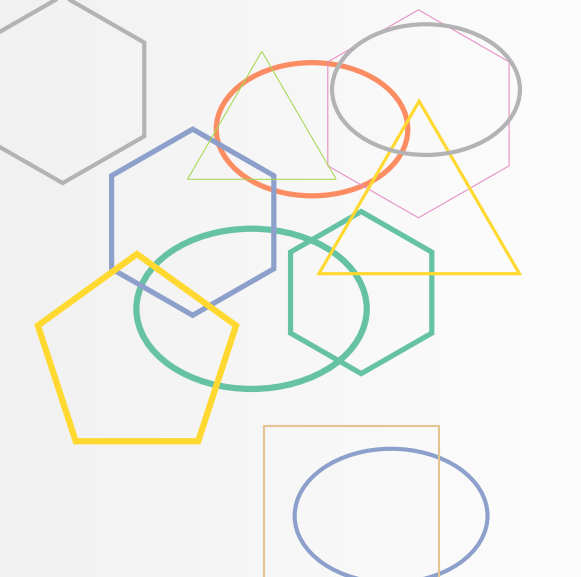[{"shape": "oval", "thickness": 3, "radius": 0.99, "center": [0.433, 0.464]}, {"shape": "hexagon", "thickness": 2.5, "radius": 0.7, "center": [0.621, 0.492]}, {"shape": "oval", "thickness": 2.5, "radius": 0.82, "center": [0.537, 0.775]}, {"shape": "hexagon", "thickness": 2.5, "radius": 0.81, "center": [0.332, 0.614]}, {"shape": "oval", "thickness": 2, "radius": 0.83, "center": [0.673, 0.106]}, {"shape": "hexagon", "thickness": 0.5, "radius": 0.9, "center": [0.72, 0.802]}, {"shape": "triangle", "thickness": 0.5, "radius": 0.74, "center": [0.45, 0.762]}, {"shape": "pentagon", "thickness": 3, "radius": 0.9, "center": [0.236, 0.38]}, {"shape": "triangle", "thickness": 1.5, "radius": 1.0, "center": [0.721, 0.625]}, {"shape": "square", "thickness": 1, "radius": 0.75, "center": [0.605, 0.11]}, {"shape": "hexagon", "thickness": 2, "radius": 0.81, "center": [0.108, 0.844]}, {"shape": "oval", "thickness": 2, "radius": 0.81, "center": [0.733, 0.844]}]